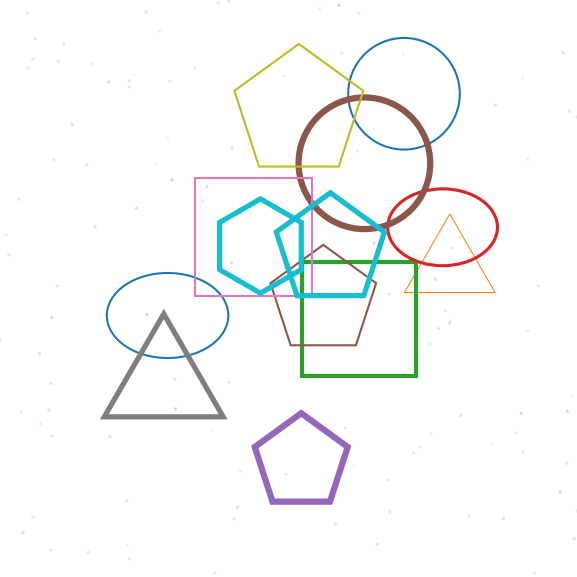[{"shape": "circle", "thickness": 1, "radius": 0.48, "center": [0.7, 0.837]}, {"shape": "oval", "thickness": 1, "radius": 0.53, "center": [0.29, 0.453]}, {"shape": "triangle", "thickness": 0.5, "radius": 0.45, "center": [0.779, 0.538]}, {"shape": "square", "thickness": 2, "radius": 0.49, "center": [0.621, 0.447]}, {"shape": "oval", "thickness": 1.5, "radius": 0.48, "center": [0.766, 0.606]}, {"shape": "pentagon", "thickness": 3, "radius": 0.42, "center": [0.522, 0.199]}, {"shape": "circle", "thickness": 3, "radius": 0.57, "center": [0.631, 0.716]}, {"shape": "pentagon", "thickness": 1, "radius": 0.48, "center": [0.56, 0.479]}, {"shape": "square", "thickness": 1, "radius": 0.51, "center": [0.439, 0.589]}, {"shape": "triangle", "thickness": 2.5, "radius": 0.59, "center": [0.284, 0.337]}, {"shape": "pentagon", "thickness": 1, "radius": 0.59, "center": [0.517, 0.806]}, {"shape": "hexagon", "thickness": 2.5, "radius": 0.41, "center": [0.451, 0.573]}, {"shape": "pentagon", "thickness": 2.5, "radius": 0.49, "center": [0.572, 0.567]}]